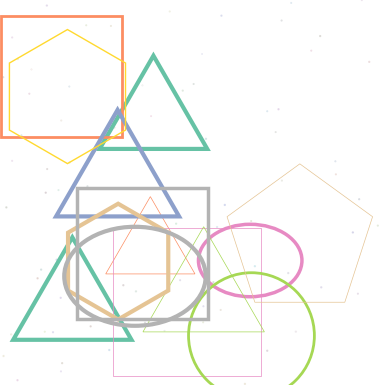[{"shape": "triangle", "thickness": 3, "radius": 0.81, "center": [0.399, 0.694]}, {"shape": "triangle", "thickness": 3, "radius": 0.89, "center": [0.188, 0.206]}, {"shape": "triangle", "thickness": 0.5, "radius": 0.67, "center": [0.39, 0.355]}, {"shape": "square", "thickness": 2, "radius": 0.79, "center": [0.16, 0.802]}, {"shape": "triangle", "thickness": 3, "radius": 0.92, "center": [0.305, 0.53]}, {"shape": "square", "thickness": 0.5, "radius": 0.96, "center": [0.485, 0.215]}, {"shape": "oval", "thickness": 2.5, "radius": 0.67, "center": [0.65, 0.323]}, {"shape": "triangle", "thickness": 0.5, "radius": 0.91, "center": [0.529, 0.229]}, {"shape": "circle", "thickness": 2, "radius": 0.82, "center": [0.653, 0.128]}, {"shape": "hexagon", "thickness": 1, "radius": 0.87, "center": [0.175, 0.749]}, {"shape": "hexagon", "thickness": 3, "radius": 0.75, "center": [0.307, 0.321]}, {"shape": "pentagon", "thickness": 0.5, "radius": 0.99, "center": [0.779, 0.376]}, {"shape": "oval", "thickness": 3, "radius": 0.92, "center": [0.351, 0.282]}, {"shape": "square", "thickness": 2.5, "radius": 0.85, "center": [0.371, 0.341]}]